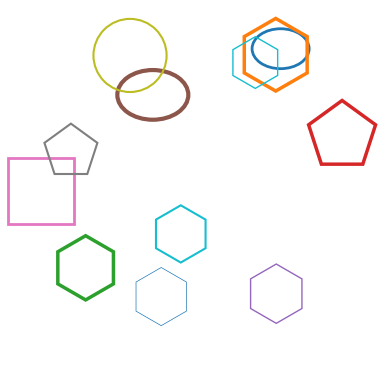[{"shape": "oval", "thickness": 2, "radius": 0.37, "center": [0.729, 0.873]}, {"shape": "hexagon", "thickness": 0.5, "radius": 0.38, "center": [0.419, 0.23]}, {"shape": "hexagon", "thickness": 2.5, "radius": 0.47, "center": [0.716, 0.858]}, {"shape": "hexagon", "thickness": 2.5, "radius": 0.42, "center": [0.222, 0.304]}, {"shape": "pentagon", "thickness": 2.5, "radius": 0.46, "center": [0.889, 0.648]}, {"shape": "hexagon", "thickness": 1, "radius": 0.39, "center": [0.718, 0.237]}, {"shape": "oval", "thickness": 3, "radius": 0.46, "center": [0.397, 0.754]}, {"shape": "square", "thickness": 2, "radius": 0.43, "center": [0.106, 0.504]}, {"shape": "pentagon", "thickness": 1.5, "radius": 0.36, "center": [0.184, 0.607]}, {"shape": "circle", "thickness": 1.5, "radius": 0.47, "center": [0.338, 0.856]}, {"shape": "hexagon", "thickness": 1.5, "radius": 0.37, "center": [0.47, 0.392]}, {"shape": "hexagon", "thickness": 1, "radius": 0.34, "center": [0.663, 0.838]}]